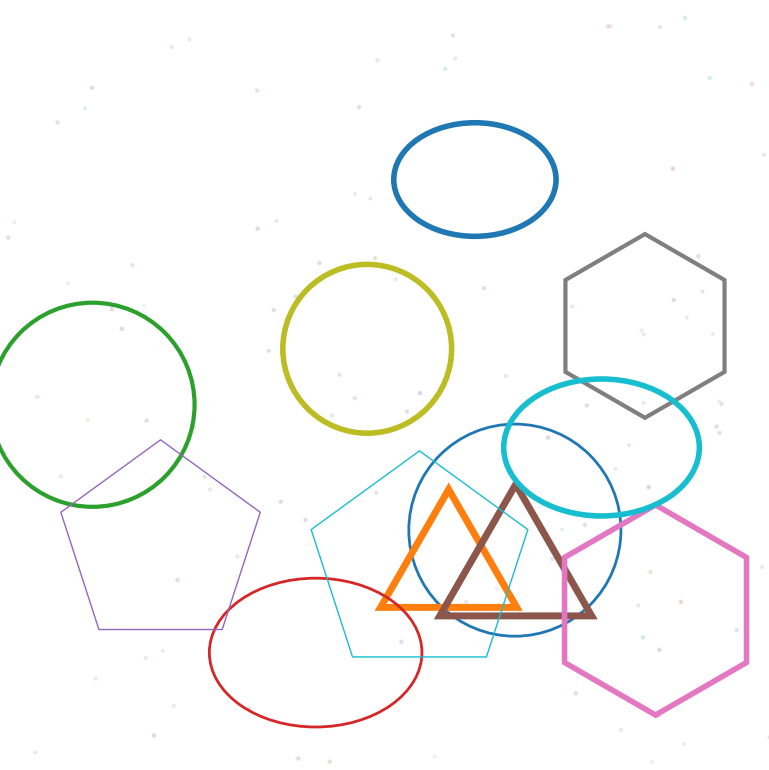[{"shape": "oval", "thickness": 2, "radius": 0.53, "center": [0.617, 0.767]}, {"shape": "circle", "thickness": 1, "radius": 0.69, "center": [0.669, 0.312]}, {"shape": "triangle", "thickness": 2.5, "radius": 0.51, "center": [0.583, 0.262]}, {"shape": "circle", "thickness": 1.5, "radius": 0.66, "center": [0.12, 0.474]}, {"shape": "oval", "thickness": 1, "radius": 0.69, "center": [0.41, 0.152]}, {"shape": "pentagon", "thickness": 0.5, "radius": 0.68, "center": [0.209, 0.293]}, {"shape": "triangle", "thickness": 2.5, "radius": 0.57, "center": [0.67, 0.257]}, {"shape": "hexagon", "thickness": 2, "radius": 0.68, "center": [0.851, 0.208]}, {"shape": "hexagon", "thickness": 1.5, "radius": 0.6, "center": [0.838, 0.577]}, {"shape": "circle", "thickness": 2, "radius": 0.55, "center": [0.477, 0.547]}, {"shape": "oval", "thickness": 2, "radius": 0.64, "center": [0.781, 0.419]}, {"shape": "pentagon", "thickness": 0.5, "radius": 0.74, "center": [0.545, 0.267]}]